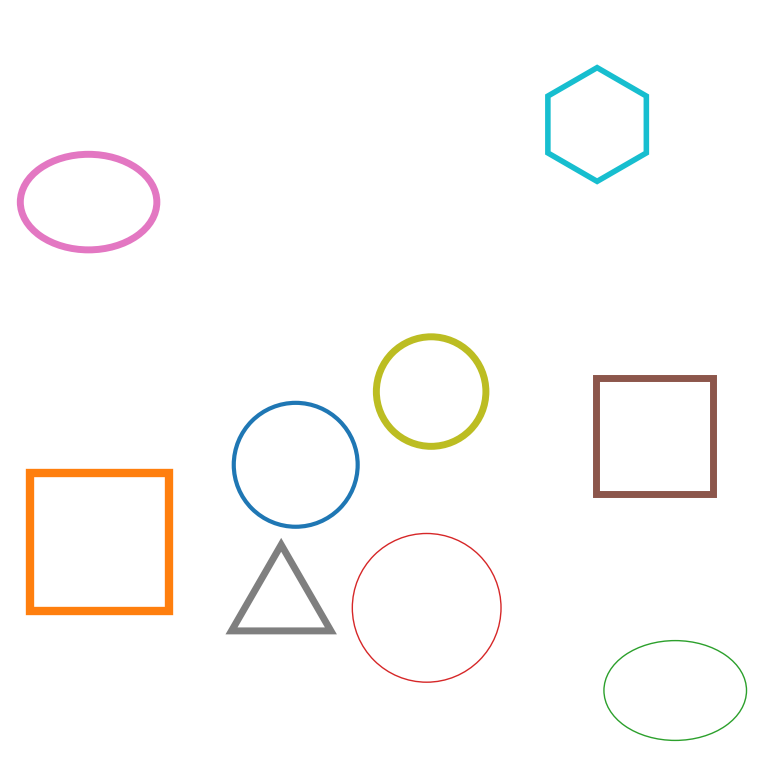[{"shape": "circle", "thickness": 1.5, "radius": 0.4, "center": [0.384, 0.396]}, {"shape": "square", "thickness": 3, "radius": 0.45, "center": [0.129, 0.296]}, {"shape": "oval", "thickness": 0.5, "radius": 0.46, "center": [0.877, 0.103]}, {"shape": "circle", "thickness": 0.5, "radius": 0.48, "center": [0.554, 0.211]}, {"shape": "square", "thickness": 2.5, "radius": 0.38, "center": [0.85, 0.434]}, {"shape": "oval", "thickness": 2.5, "radius": 0.44, "center": [0.115, 0.738]}, {"shape": "triangle", "thickness": 2.5, "radius": 0.37, "center": [0.365, 0.218]}, {"shape": "circle", "thickness": 2.5, "radius": 0.36, "center": [0.56, 0.491]}, {"shape": "hexagon", "thickness": 2, "radius": 0.37, "center": [0.775, 0.838]}]